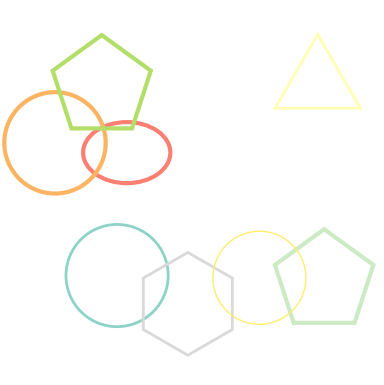[{"shape": "circle", "thickness": 2, "radius": 0.66, "center": [0.304, 0.284]}, {"shape": "triangle", "thickness": 2, "radius": 0.64, "center": [0.825, 0.783]}, {"shape": "oval", "thickness": 3, "radius": 0.57, "center": [0.329, 0.604]}, {"shape": "circle", "thickness": 3, "radius": 0.66, "center": [0.143, 0.629]}, {"shape": "pentagon", "thickness": 3, "radius": 0.67, "center": [0.264, 0.775]}, {"shape": "hexagon", "thickness": 2, "radius": 0.67, "center": [0.488, 0.211]}, {"shape": "pentagon", "thickness": 3, "radius": 0.67, "center": [0.842, 0.27]}, {"shape": "circle", "thickness": 1, "radius": 0.6, "center": [0.674, 0.279]}]